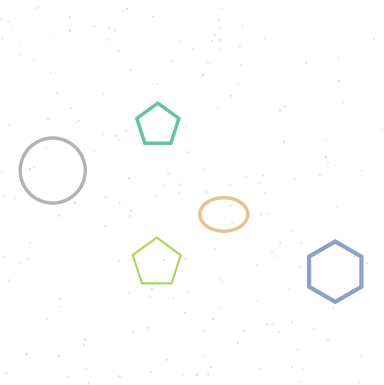[{"shape": "pentagon", "thickness": 2.5, "radius": 0.29, "center": [0.41, 0.675]}, {"shape": "hexagon", "thickness": 3, "radius": 0.39, "center": [0.871, 0.294]}, {"shape": "pentagon", "thickness": 1.5, "radius": 0.33, "center": [0.407, 0.317]}, {"shape": "oval", "thickness": 2.5, "radius": 0.31, "center": [0.581, 0.443]}, {"shape": "circle", "thickness": 2.5, "radius": 0.42, "center": [0.137, 0.557]}]